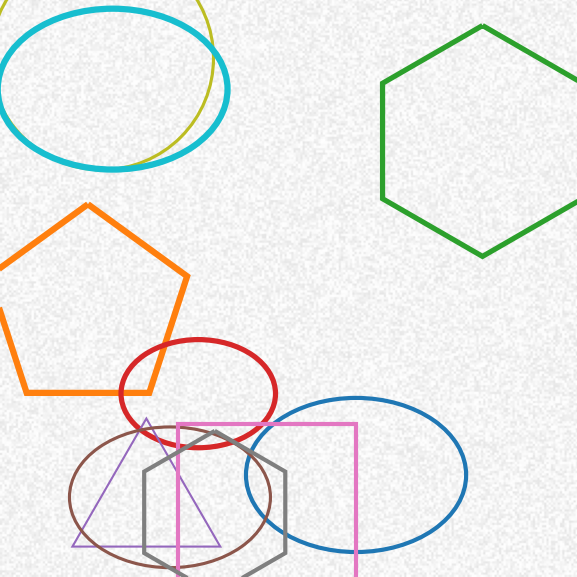[{"shape": "oval", "thickness": 2, "radius": 0.95, "center": [0.617, 0.177]}, {"shape": "pentagon", "thickness": 3, "radius": 0.9, "center": [0.152, 0.465]}, {"shape": "hexagon", "thickness": 2.5, "radius": 1.0, "center": [0.836, 0.755]}, {"shape": "oval", "thickness": 2.5, "radius": 0.67, "center": [0.343, 0.317]}, {"shape": "triangle", "thickness": 1, "radius": 0.74, "center": [0.253, 0.127]}, {"shape": "oval", "thickness": 1.5, "radius": 0.87, "center": [0.294, 0.138]}, {"shape": "square", "thickness": 2, "radius": 0.77, "center": [0.462, 0.111]}, {"shape": "hexagon", "thickness": 2, "radius": 0.71, "center": [0.372, 0.112]}, {"shape": "circle", "thickness": 1.5, "radius": 0.97, "center": [0.176, 0.898]}, {"shape": "oval", "thickness": 3, "radius": 0.99, "center": [0.195, 0.845]}]